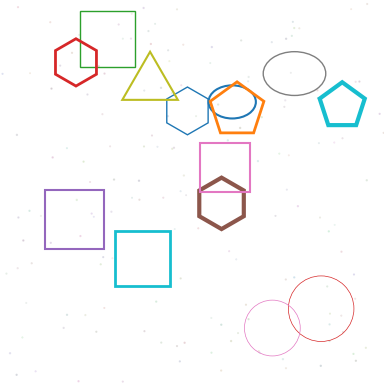[{"shape": "oval", "thickness": 1.5, "radius": 0.31, "center": [0.603, 0.735]}, {"shape": "hexagon", "thickness": 1, "radius": 0.31, "center": [0.487, 0.712]}, {"shape": "pentagon", "thickness": 2, "radius": 0.37, "center": [0.616, 0.714]}, {"shape": "square", "thickness": 1, "radius": 0.36, "center": [0.28, 0.899]}, {"shape": "circle", "thickness": 0.5, "radius": 0.43, "center": [0.834, 0.198]}, {"shape": "hexagon", "thickness": 2, "radius": 0.31, "center": [0.197, 0.838]}, {"shape": "square", "thickness": 1.5, "radius": 0.38, "center": [0.194, 0.43]}, {"shape": "hexagon", "thickness": 3, "radius": 0.33, "center": [0.575, 0.472]}, {"shape": "circle", "thickness": 0.5, "radius": 0.36, "center": [0.707, 0.148]}, {"shape": "square", "thickness": 1.5, "radius": 0.32, "center": [0.586, 0.565]}, {"shape": "oval", "thickness": 1, "radius": 0.41, "center": [0.765, 0.809]}, {"shape": "triangle", "thickness": 1.5, "radius": 0.42, "center": [0.39, 0.782]}, {"shape": "pentagon", "thickness": 3, "radius": 0.31, "center": [0.889, 0.725]}, {"shape": "square", "thickness": 2, "radius": 0.36, "center": [0.369, 0.329]}]